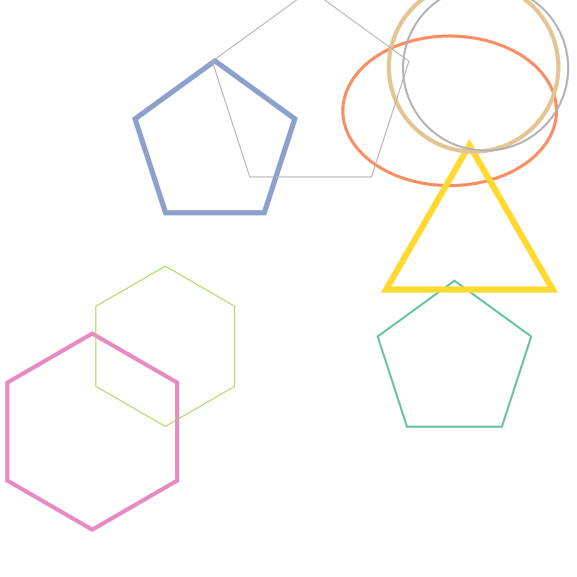[{"shape": "pentagon", "thickness": 1, "radius": 0.7, "center": [0.787, 0.373]}, {"shape": "oval", "thickness": 1.5, "radius": 0.93, "center": [0.779, 0.807]}, {"shape": "pentagon", "thickness": 2.5, "radius": 0.73, "center": [0.372, 0.748]}, {"shape": "hexagon", "thickness": 2, "radius": 0.85, "center": [0.16, 0.252]}, {"shape": "hexagon", "thickness": 0.5, "radius": 0.69, "center": [0.286, 0.399]}, {"shape": "triangle", "thickness": 3, "radius": 0.83, "center": [0.813, 0.581]}, {"shape": "circle", "thickness": 2, "radius": 0.73, "center": [0.82, 0.883]}, {"shape": "circle", "thickness": 1, "radius": 0.71, "center": [0.841, 0.881]}, {"shape": "pentagon", "thickness": 0.5, "radius": 0.9, "center": [0.538, 0.838]}]